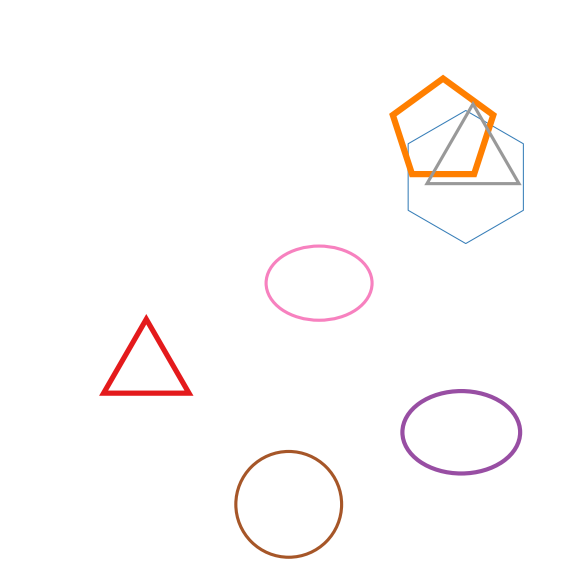[{"shape": "triangle", "thickness": 2.5, "radius": 0.43, "center": [0.253, 0.361]}, {"shape": "hexagon", "thickness": 0.5, "radius": 0.58, "center": [0.807, 0.693]}, {"shape": "oval", "thickness": 2, "radius": 0.51, "center": [0.799, 0.251]}, {"shape": "pentagon", "thickness": 3, "radius": 0.46, "center": [0.767, 0.772]}, {"shape": "circle", "thickness": 1.5, "radius": 0.46, "center": [0.5, 0.126]}, {"shape": "oval", "thickness": 1.5, "radius": 0.46, "center": [0.553, 0.509]}, {"shape": "triangle", "thickness": 1.5, "radius": 0.46, "center": [0.819, 0.727]}]